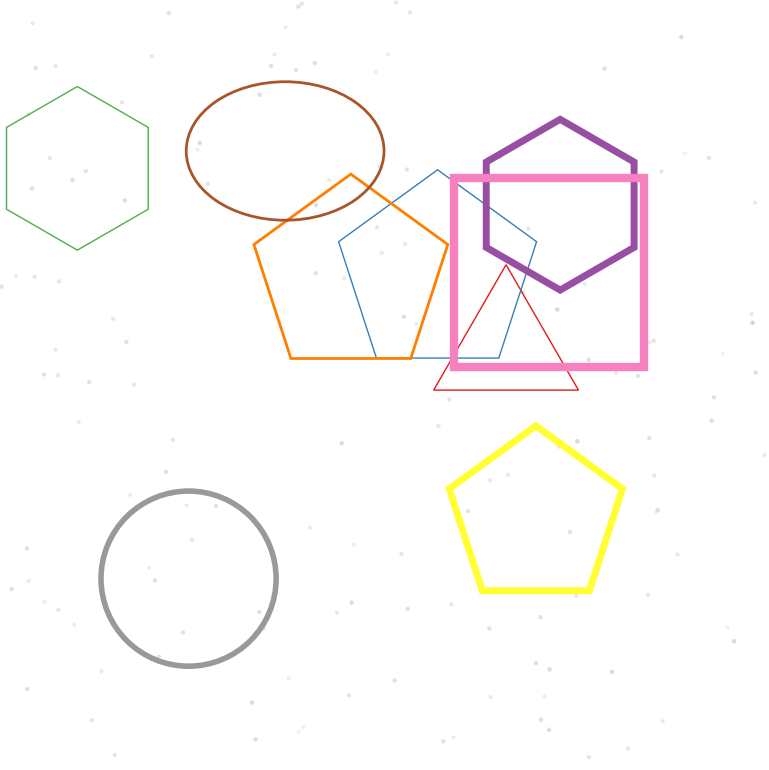[{"shape": "triangle", "thickness": 0.5, "radius": 0.54, "center": [0.657, 0.548]}, {"shape": "pentagon", "thickness": 0.5, "radius": 0.68, "center": [0.568, 0.644]}, {"shape": "hexagon", "thickness": 0.5, "radius": 0.53, "center": [0.1, 0.781]}, {"shape": "hexagon", "thickness": 2.5, "radius": 0.55, "center": [0.727, 0.734]}, {"shape": "pentagon", "thickness": 1, "radius": 0.66, "center": [0.456, 0.642]}, {"shape": "pentagon", "thickness": 2.5, "radius": 0.59, "center": [0.696, 0.329]}, {"shape": "oval", "thickness": 1, "radius": 0.64, "center": [0.37, 0.804]}, {"shape": "square", "thickness": 3, "radius": 0.62, "center": [0.713, 0.646]}, {"shape": "circle", "thickness": 2, "radius": 0.57, "center": [0.245, 0.249]}]